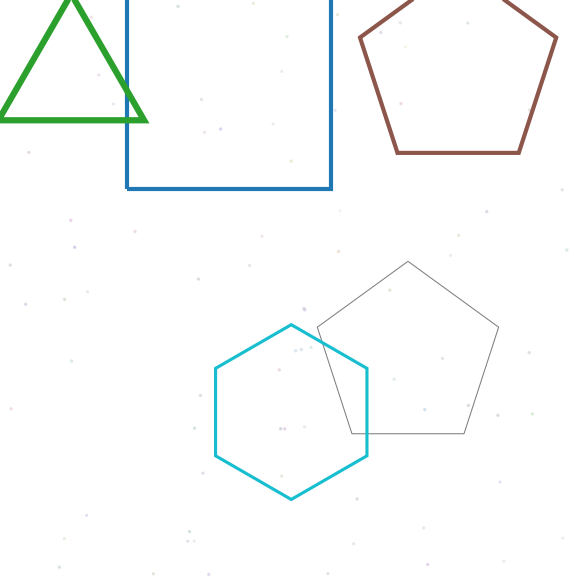[{"shape": "square", "thickness": 2, "radius": 0.88, "center": [0.396, 0.849]}, {"shape": "triangle", "thickness": 3, "radius": 0.73, "center": [0.123, 0.864]}, {"shape": "pentagon", "thickness": 2, "radius": 0.89, "center": [0.793, 0.879]}, {"shape": "pentagon", "thickness": 0.5, "radius": 0.83, "center": [0.706, 0.382]}, {"shape": "hexagon", "thickness": 1.5, "radius": 0.76, "center": [0.504, 0.286]}]